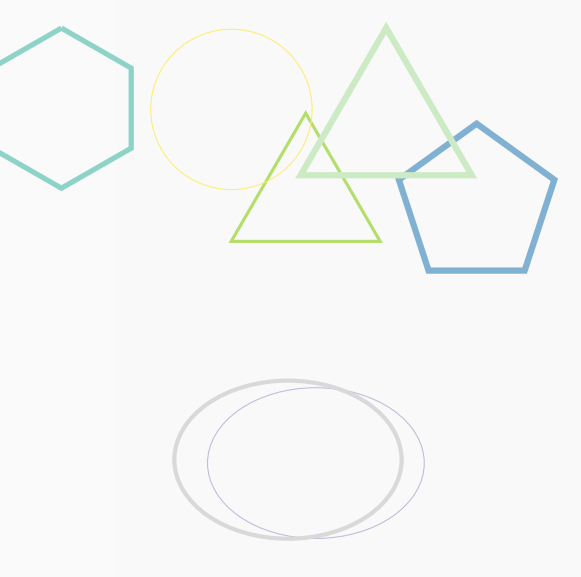[{"shape": "hexagon", "thickness": 2.5, "radius": 0.69, "center": [0.106, 0.812]}, {"shape": "oval", "thickness": 0.5, "radius": 0.93, "center": [0.543, 0.197]}, {"shape": "pentagon", "thickness": 3, "radius": 0.7, "center": [0.82, 0.644]}, {"shape": "triangle", "thickness": 1.5, "radius": 0.74, "center": [0.526, 0.655]}, {"shape": "oval", "thickness": 2, "radius": 0.98, "center": [0.495, 0.203]}, {"shape": "triangle", "thickness": 3, "radius": 0.85, "center": [0.664, 0.781]}, {"shape": "circle", "thickness": 0.5, "radius": 0.69, "center": [0.398, 0.81]}]